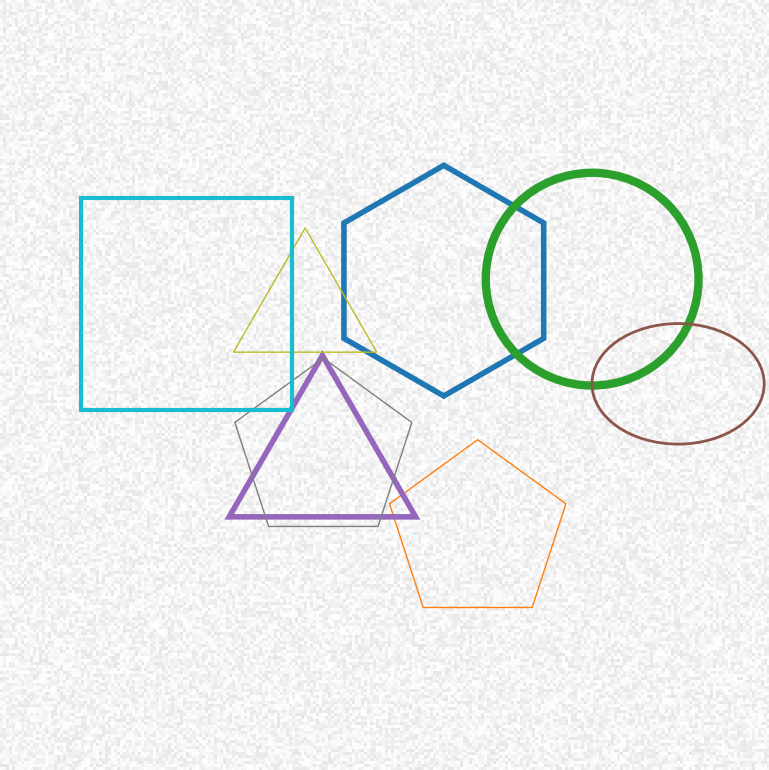[{"shape": "hexagon", "thickness": 2, "radius": 0.75, "center": [0.576, 0.636]}, {"shape": "pentagon", "thickness": 0.5, "radius": 0.6, "center": [0.62, 0.309]}, {"shape": "circle", "thickness": 3, "radius": 0.69, "center": [0.769, 0.637]}, {"shape": "triangle", "thickness": 2, "radius": 0.7, "center": [0.419, 0.399]}, {"shape": "oval", "thickness": 1, "radius": 0.56, "center": [0.881, 0.502]}, {"shape": "pentagon", "thickness": 0.5, "radius": 0.6, "center": [0.42, 0.414]}, {"shape": "triangle", "thickness": 0.5, "radius": 0.54, "center": [0.396, 0.596]}, {"shape": "square", "thickness": 1.5, "radius": 0.69, "center": [0.242, 0.605]}]